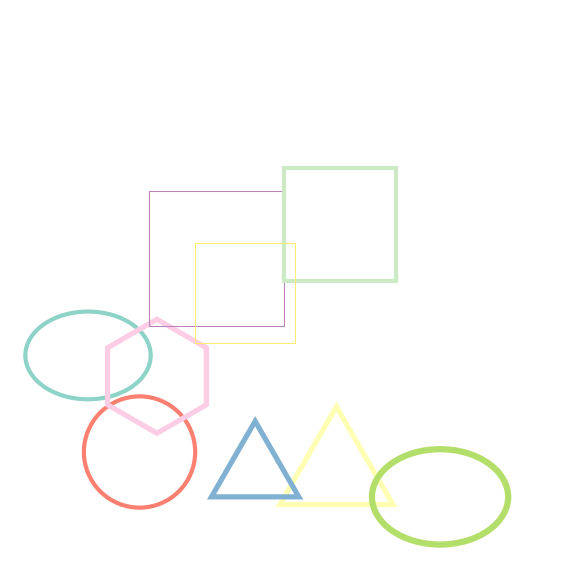[{"shape": "oval", "thickness": 2, "radius": 0.54, "center": [0.152, 0.384]}, {"shape": "triangle", "thickness": 2.5, "radius": 0.56, "center": [0.582, 0.182]}, {"shape": "circle", "thickness": 2, "radius": 0.48, "center": [0.242, 0.216]}, {"shape": "triangle", "thickness": 2.5, "radius": 0.44, "center": [0.442, 0.182]}, {"shape": "oval", "thickness": 3, "radius": 0.59, "center": [0.762, 0.139]}, {"shape": "hexagon", "thickness": 2.5, "radius": 0.49, "center": [0.272, 0.348]}, {"shape": "square", "thickness": 0.5, "radius": 0.59, "center": [0.375, 0.551]}, {"shape": "square", "thickness": 2, "radius": 0.49, "center": [0.589, 0.611]}, {"shape": "square", "thickness": 0.5, "radius": 0.43, "center": [0.424, 0.491]}]